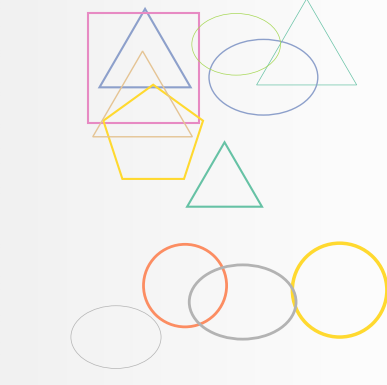[{"shape": "triangle", "thickness": 1.5, "radius": 0.56, "center": [0.579, 0.519]}, {"shape": "triangle", "thickness": 0.5, "radius": 0.75, "center": [0.791, 0.854]}, {"shape": "circle", "thickness": 2, "radius": 0.54, "center": [0.478, 0.258]}, {"shape": "oval", "thickness": 1, "radius": 0.7, "center": [0.68, 0.799]}, {"shape": "triangle", "thickness": 1.5, "radius": 0.68, "center": [0.374, 0.841]}, {"shape": "square", "thickness": 1.5, "radius": 0.71, "center": [0.371, 0.822]}, {"shape": "oval", "thickness": 0.5, "radius": 0.57, "center": [0.609, 0.885]}, {"shape": "pentagon", "thickness": 1.5, "radius": 0.68, "center": [0.395, 0.645]}, {"shape": "circle", "thickness": 2.5, "radius": 0.61, "center": [0.876, 0.246]}, {"shape": "triangle", "thickness": 1, "radius": 0.74, "center": [0.368, 0.719]}, {"shape": "oval", "thickness": 0.5, "radius": 0.58, "center": [0.299, 0.124]}, {"shape": "oval", "thickness": 2, "radius": 0.69, "center": [0.626, 0.216]}]